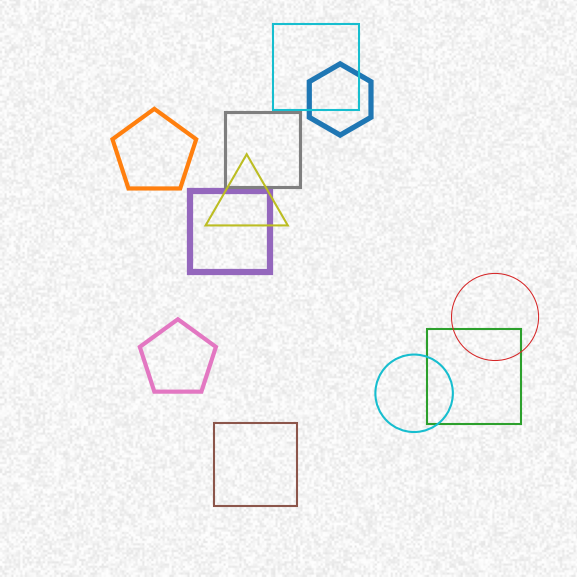[{"shape": "hexagon", "thickness": 2.5, "radius": 0.31, "center": [0.589, 0.827]}, {"shape": "pentagon", "thickness": 2, "radius": 0.38, "center": [0.267, 0.734]}, {"shape": "square", "thickness": 1, "radius": 0.41, "center": [0.821, 0.347]}, {"shape": "circle", "thickness": 0.5, "radius": 0.38, "center": [0.857, 0.45]}, {"shape": "square", "thickness": 3, "radius": 0.35, "center": [0.399, 0.598]}, {"shape": "square", "thickness": 1, "radius": 0.36, "center": [0.442, 0.195]}, {"shape": "pentagon", "thickness": 2, "radius": 0.35, "center": [0.308, 0.377]}, {"shape": "square", "thickness": 1.5, "radius": 0.33, "center": [0.454, 0.741]}, {"shape": "triangle", "thickness": 1, "radius": 0.41, "center": [0.427, 0.65]}, {"shape": "square", "thickness": 1, "radius": 0.37, "center": [0.548, 0.883]}, {"shape": "circle", "thickness": 1, "radius": 0.34, "center": [0.717, 0.318]}]